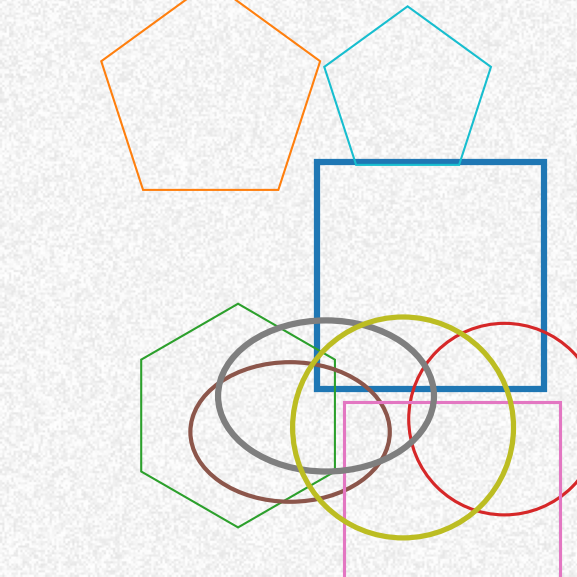[{"shape": "square", "thickness": 3, "radius": 0.98, "center": [0.746, 0.522]}, {"shape": "pentagon", "thickness": 1, "radius": 1.0, "center": [0.365, 0.832]}, {"shape": "hexagon", "thickness": 1, "radius": 0.97, "center": [0.412, 0.28]}, {"shape": "circle", "thickness": 1.5, "radius": 0.83, "center": [0.874, 0.273]}, {"shape": "oval", "thickness": 2, "radius": 0.86, "center": [0.502, 0.251]}, {"shape": "square", "thickness": 1.5, "radius": 0.94, "center": [0.783, 0.115]}, {"shape": "oval", "thickness": 3, "radius": 0.93, "center": [0.565, 0.313]}, {"shape": "circle", "thickness": 2.5, "radius": 0.96, "center": [0.698, 0.259]}, {"shape": "pentagon", "thickness": 1, "radius": 0.76, "center": [0.706, 0.836]}]